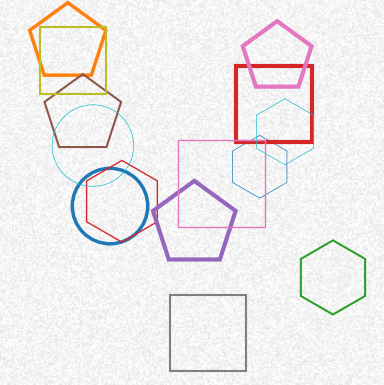[{"shape": "hexagon", "thickness": 0.5, "radius": 0.41, "center": [0.675, 0.567]}, {"shape": "circle", "thickness": 2.5, "radius": 0.49, "center": [0.286, 0.465]}, {"shape": "pentagon", "thickness": 2.5, "radius": 0.52, "center": [0.176, 0.889]}, {"shape": "hexagon", "thickness": 1.5, "radius": 0.48, "center": [0.865, 0.279]}, {"shape": "hexagon", "thickness": 1, "radius": 0.53, "center": [0.317, 0.477]}, {"shape": "square", "thickness": 3, "radius": 0.49, "center": [0.712, 0.729]}, {"shape": "pentagon", "thickness": 3, "radius": 0.56, "center": [0.505, 0.417]}, {"shape": "pentagon", "thickness": 1.5, "radius": 0.52, "center": [0.215, 0.703]}, {"shape": "square", "thickness": 1, "radius": 0.56, "center": [0.575, 0.524]}, {"shape": "pentagon", "thickness": 3, "radius": 0.47, "center": [0.72, 0.851]}, {"shape": "square", "thickness": 1.5, "radius": 0.5, "center": [0.541, 0.136]}, {"shape": "square", "thickness": 1.5, "radius": 0.43, "center": [0.19, 0.842]}, {"shape": "hexagon", "thickness": 0.5, "radius": 0.43, "center": [0.74, 0.658]}, {"shape": "circle", "thickness": 0.5, "radius": 0.53, "center": [0.241, 0.622]}]